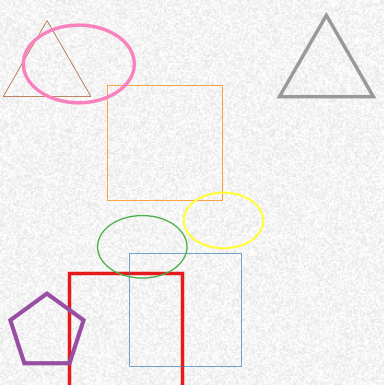[{"shape": "square", "thickness": 2.5, "radius": 0.74, "center": [0.326, 0.143]}, {"shape": "square", "thickness": 0.5, "radius": 0.73, "center": [0.481, 0.196]}, {"shape": "oval", "thickness": 1, "radius": 0.58, "center": [0.37, 0.359]}, {"shape": "pentagon", "thickness": 3, "radius": 0.5, "center": [0.122, 0.137]}, {"shape": "square", "thickness": 0.5, "radius": 0.75, "center": [0.428, 0.63]}, {"shape": "oval", "thickness": 1.5, "radius": 0.52, "center": [0.581, 0.427]}, {"shape": "triangle", "thickness": 0.5, "radius": 0.66, "center": [0.122, 0.815]}, {"shape": "oval", "thickness": 2.5, "radius": 0.72, "center": [0.205, 0.834]}, {"shape": "triangle", "thickness": 2.5, "radius": 0.7, "center": [0.848, 0.819]}]